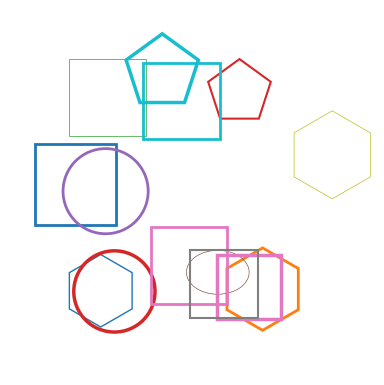[{"shape": "square", "thickness": 2, "radius": 0.53, "center": [0.197, 0.521]}, {"shape": "hexagon", "thickness": 1, "radius": 0.47, "center": [0.262, 0.245]}, {"shape": "hexagon", "thickness": 2, "radius": 0.54, "center": [0.682, 0.249]}, {"shape": "square", "thickness": 0.5, "radius": 0.5, "center": [0.278, 0.746]}, {"shape": "circle", "thickness": 2.5, "radius": 0.53, "center": [0.297, 0.243]}, {"shape": "pentagon", "thickness": 1.5, "radius": 0.43, "center": [0.622, 0.761]}, {"shape": "circle", "thickness": 2, "radius": 0.55, "center": [0.274, 0.503]}, {"shape": "oval", "thickness": 0.5, "radius": 0.41, "center": [0.566, 0.293]}, {"shape": "square", "thickness": 2, "radius": 0.5, "center": [0.491, 0.31]}, {"shape": "square", "thickness": 2.5, "radius": 0.41, "center": [0.648, 0.254]}, {"shape": "square", "thickness": 1.5, "radius": 0.44, "center": [0.582, 0.262]}, {"shape": "hexagon", "thickness": 0.5, "radius": 0.57, "center": [0.863, 0.598]}, {"shape": "pentagon", "thickness": 2.5, "radius": 0.49, "center": [0.421, 0.813]}, {"shape": "square", "thickness": 2, "radius": 0.5, "center": [0.472, 0.737]}]